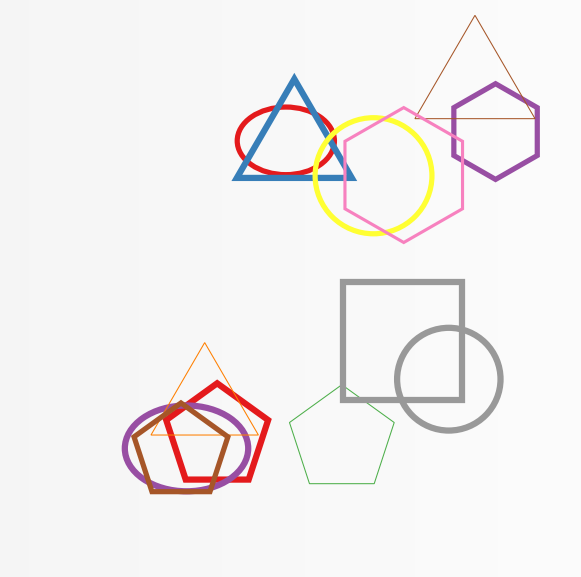[{"shape": "oval", "thickness": 2.5, "radius": 0.42, "center": [0.492, 0.755]}, {"shape": "pentagon", "thickness": 3, "radius": 0.46, "center": [0.374, 0.243]}, {"shape": "triangle", "thickness": 3, "radius": 0.57, "center": [0.506, 0.748]}, {"shape": "pentagon", "thickness": 0.5, "radius": 0.47, "center": [0.588, 0.238]}, {"shape": "hexagon", "thickness": 2.5, "radius": 0.41, "center": [0.853, 0.771]}, {"shape": "oval", "thickness": 3, "radius": 0.53, "center": [0.321, 0.223]}, {"shape": "triangle", "thickness": 0.5, "radius": 0.53, "center": [0.352, 0.299]}, {"shape": "circle", "thickness": 2.5, "radius": 0.5, "center": [0.643, 0.695]}, {"shape": "pentagon", "thickness": 2.5, "radius": 0.42, "center": [0.311, 0.216]}, {"shape": "triangle", "thickness": 0.5, "radius": 0.6, "center": [0.817, 0.853]}, {"shape": "hexagon", "thickness": 1.5, "radius": 0.58, "center": [0.695, 0.696]}, {"shape": "circle", "thickness": 3, "radius": 0.44, "center": [0.772, 0.343]}, {"shape": "square", "thickness": 3, "radius": 0.51, "center": [0.692, 0.408]}]